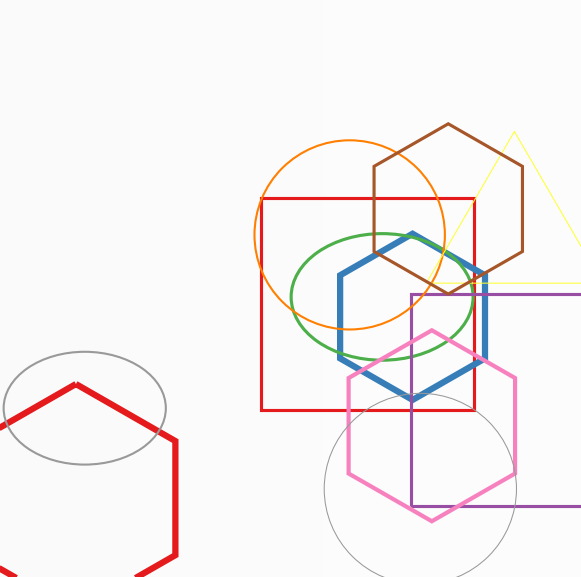[{"shape": "hexagon", "thickness": 3, "radius": 0.99, "center": [0.131, 0.137]}, {"shape": "square", "thickness": 1.5, "radius": 0.92, "center": [0.632, 0.473]}, {"shape": "hexagon", "thickness": 3, "radius": 0.72, "center": [0.71, 0.451]}, {"shape": "oval", "thickness": 1.5, "radius": 0.78, "center": [0.657, 0.485]}, {"shape": "square", "thickness": 1.5, "radius": 0.92, "center": [0.891, 0.307]}, {"shape": "circle", "thickness": 1, "radius": 0.82, "center": [0.602, 0.592]}, {"shape": "triangle", "thickness": 0.5, "radius": 0.88, "center": [0.885, 0.596]}, {"shape": "hexagon", "thickness": 1.5, "radius": 0.74, "center": [0.771, 0.637]}, {"shape": "hexagon", "thickness": 2, "radius": 0.83, "center": [0.743, 0.262]}, {"shape": "circle", "thickness": 0.5, "radius": 0.83, "center": [0.723, 0.153]}, {"shape": "oval", "thickness": 1, "radius": 0.7, "center": [0.146, 0.292]}]